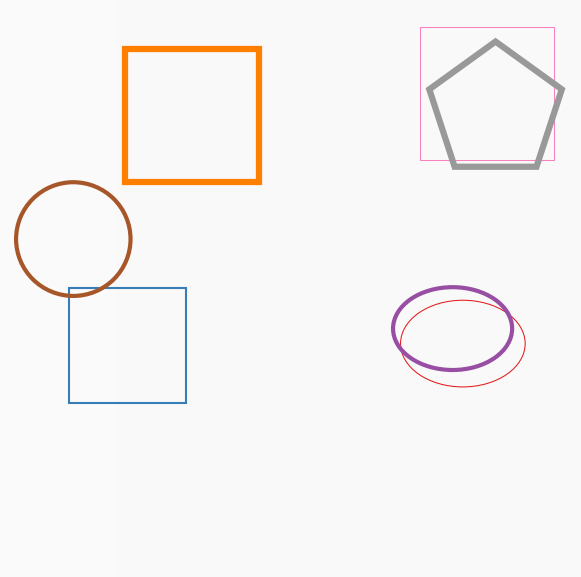[{"shape": "oval", "thickness": 0.5, "radius": 0.54, "center": [0.796, 0.404]}, {"shape": "square", "thickness": 1, "radius": 0.5, "center": [0.219, 0.401]}, {"shape": "oval", "thickness": 2, "radius": 0.51, "center": [0.779, 0.43]}, {"shape": "square", "thickness": 3, "radius": 0.58, "center": [0.331, 0.8]}, {"shape": "circle", "thickness": 2, "radius": 0.49, "center": [0.126, 0.585]}, {"shape": "square", "thickness": 0.5, "radius": 0.58, "center": [0.838, 0.837]}, {"shape": "pentagon", "thickness": 3, "radius": 0.6, "center": [0.853, 0.807]}]